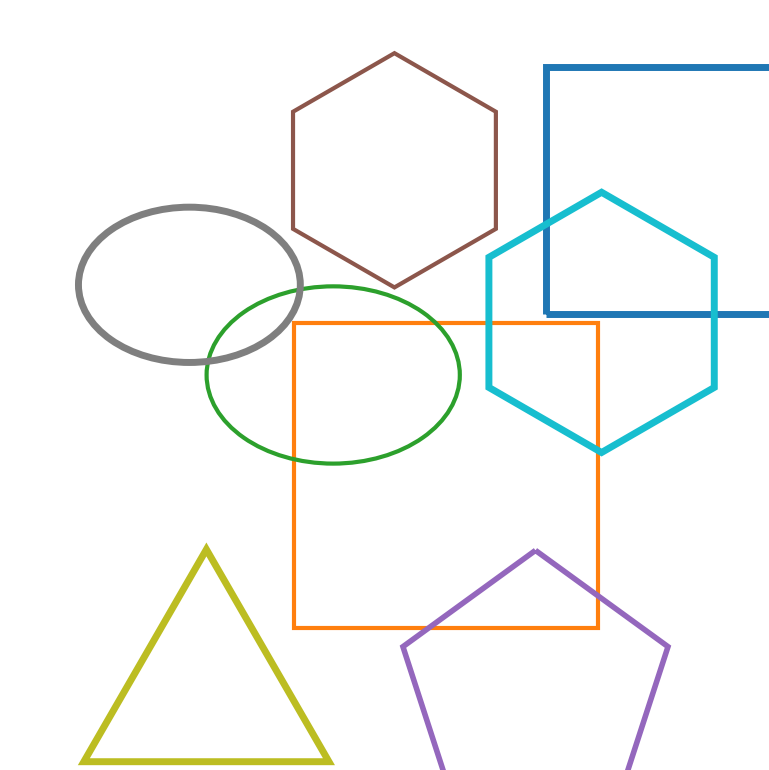[{"shape": "square", "thickness": 2.5, "radius": 0.8, "center": [0.869, 0.752]}, {"shape": "square", "thickness": 1.5, "radius": 0.99, "center": [0.579, 0.382]}, {"shape": "oval", "thickness": 1.5, "radius": 0.82, "center": [0.433, 0.513]}, {"shape": "pentagon", "thickness": 2, "radius": 0.9, "center": [0.695, 0.104]}, {"shape": "hexagon", "thickness": 1.5, "radius": 0.76, "center": [0.512, 0.779]}, {"shape": "oval", "thickness": 2.5, "radius": 0.72, "center": [0.246, 0.63]}, {"shape": "triangle", "thickness": 2.5, "radius": 0.92, "center": [0.268, 0.103]}, {"shape": "hexagon", "thickness": 2.5, "radius": 0.84, "center": [0.781, 0.581]}]